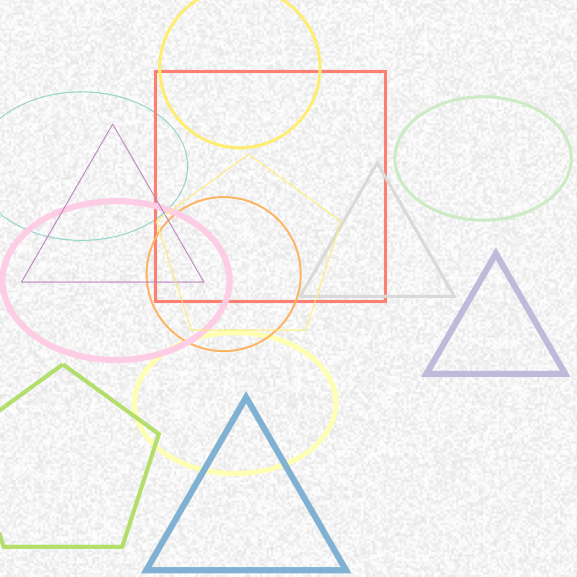[{"shape": "oval", "thickness": 0.5, "radius": 0.92, "center": [0.141, 0.711]}, {"shape": "oval", "thickness": 2.5, "radius": 0.87, "center": [0.407, 0.301]}, {"shape": "triangle", "thickness": 3, "radius": 0.69, "center": [0.859, 0.421]}, {"shape": "square", "thickness": 1.5, "radius": 1.0, "center": [0.468, 0.678]}, {"shape": "triangle", "thickness": 3, "radius": 1.0, "center": [0.426, 0.112]}, {"shape": "circle", "thickness": 1, "radius": 0.67, "center": [0.387, 0.524]}, {"shape": "pentagon", "thickness": 2, "radius": 0.87, "center": [0.109, 0.194]}, {"shape": "oval", "thickness": 3, "radius": 0.98, "center": [0.201, 0.513]}, {"shape": "triangle", "thickness": 1.5, "radius": 0.77, "center": [0.653, 0.563]}, {"shape": "triangle", "thickness": 0.5, "radius": 0.91, "center": [0.195, 0.602]}, {"shape": "oval", "thickness": 1.5, "radius": 0.76, "center": [0.837, 0.725]}, {"shape": "pentagon", "thickness": 0.5, "radius": 0.84, "center": [0.431, 0.564]}, {"shape": "circle", "thickness": 1.5, "radius": 0.69, "center": [0.415, 0.882]}]